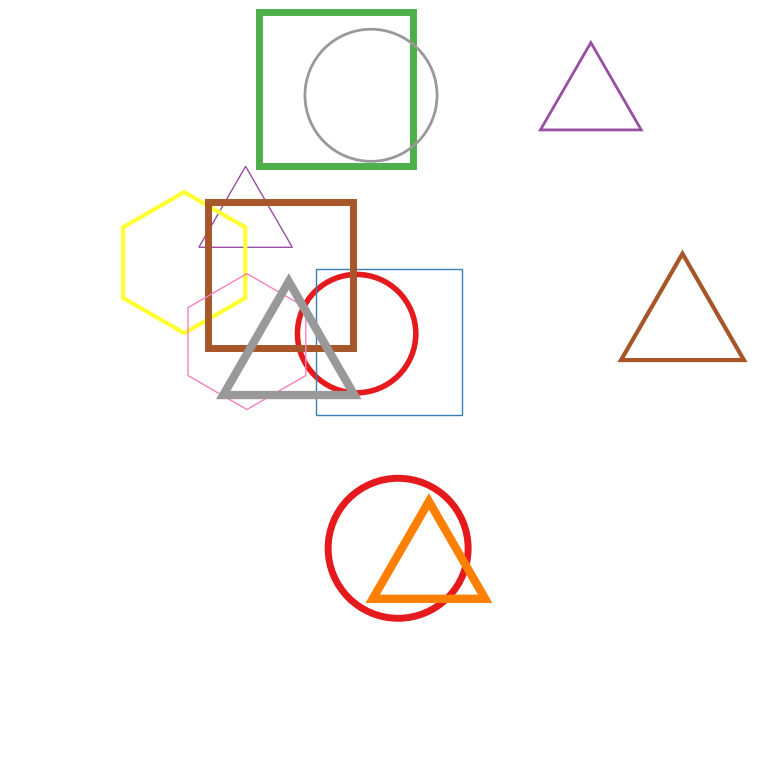[{"shape": "circle", "thickness": 2, "radius": 0.38, "center": [0.463, 0.567]}, {"shape": "circle", "thickness": 2.5, "radius": 0.45, "center": [0.517, 0.288]}, {"shape": "square", "thickness": 0.5, "radius": 0.47, "center": [0.505, 0.556]}, {"shape": "square", "thickness": 2.5, "radius": 0.5, "center": [0.437, 0.884]}, {"shape": "triangle", "thickness": 0.5, "radius": 0.35, "center": [0.319, 0.714]}, {"shape": "triangle", "thickness": 1, "radius": 0.38, "center": [0.767, 0.869]}, {"shape": "triangle", "thickness": 3, "radius": 0.42, "center": [0.557, 0.264]}, {"shape": "hexagon", "thickness": 1.5, "radius": 0.46, "center": [0.239, 0.659]}, {"shape": "triangle", "thickness": 1.5, "radius": 0.46, "center": [0.886, 0.578]}, {"shape": "square", "thickness": 2.5, "radius": 0.47, "center": [0.364, 0.643]}, {"shape": "hexagon", "thickness": 0.5, "radius": 0.44, "center": [0.321, 0.556]}, {"shape": "triangle", "thickness": 3, "radius": 0.49, "center": [0.375, 0.536]}, {"shape": "circle", "thickness": 1, "radius": 0.43, "center": [0.482, 0.876]}]